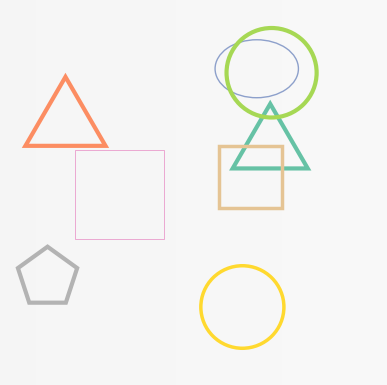[{"shape": "triangle", "thickness": 3, "radius": 0.56, "center": [0.697, 0.618]}, {"shape": "triangle", "thickness": 3, "radius": 0.6, "center": [0.169, 0.681]}, {"shape": "oval", "thickness": 1, "radius": 0.54, "center": [0.663, 0.821]}, {"shape": "square", "thickness": 0.5, "radius": 0.57, "center": [0.308, 0.494]}, {"shape": "circle", "thickness": 3, "radius": 0.58, "center": [0.701, 0.811]}, {"shape": "circle", "thickness": 2.5, "radius": 0.54, "center": [0.625, 0.203]}, {"shape": "square", "thickness": 2.5, "radius": 0.41, "center": [0.647, 0.54]}, {"shape": "pentagon", "thickness": 3, "radius": 0.4, "center": [0.123, 0.279]}]